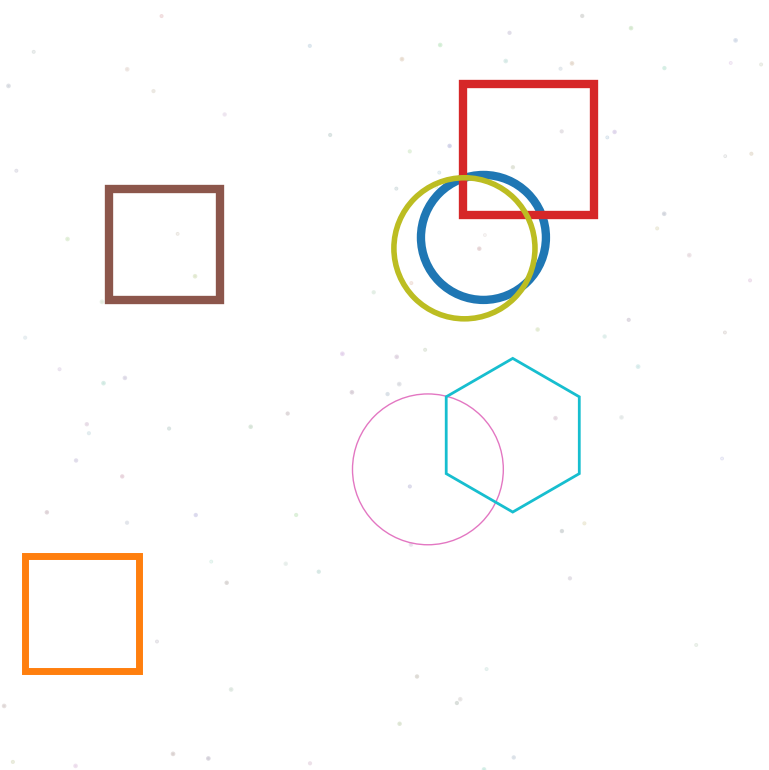[{"shape": "circle", "thickness": 3, "radius": 0.41, "center": [0.628, 0.692]}, {"shape": "square", "thickness": 2.5, "radius": 0.37, "center": [0.106, 0.203]}, {"shape": "square", "thickness": 3, "radius": 0.43, "center": [0.686, 0.806]}, {"shape": "square", "thickness": 3, "radius": 0.36, "center": [0.214, 0.683]}, {"shape": "circle", "thickness": 0.5, "radius": 0.49, "center": [0.556, 0.39]}, {"shape": "circle", "thickness": 2, "radius": 0.46, "center": [0.603, 0.678]}, {"shape": "hexagon", "thickness": 1, "radius": 0.5, "center": [0.666, 0.435]}]